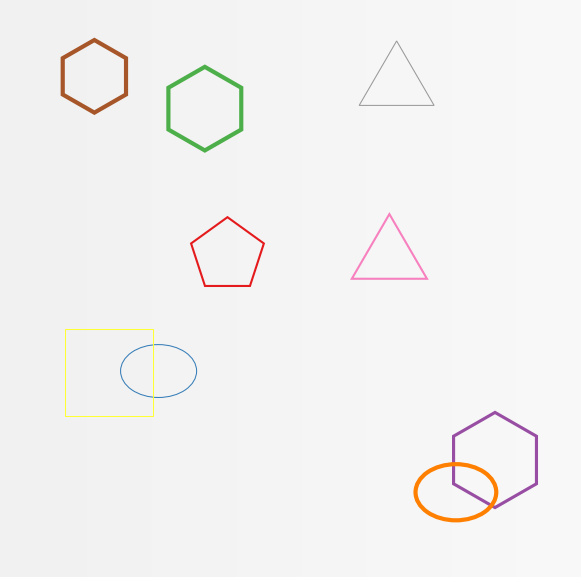[{"shape": "pentagon", "thickness": 1, "radius": 0.33, "center": [0.391, 0.557]}, {"shape": "oval", "thickness": 0.5, "radius": 0.33, "center": [0.273, 0.357]}, {"shape": "hexagon", "thickness": 2, "radius": 0.36, "center": [0.352, 0.811]}, {"shape": "hexagon", "thickness": 1.5, "radius": 0.41, "center": [0.852, 0.203]}, {"shape": "oval", "thickness": 2, "radius": 0.35, "center": [0.784, 0.147]}, {"shape": "square", "thickness": 0.5, "radius": 0.38, "center": [0.187, 0.354]}, {"shape": "hexagon", "thickness": 2, "radius": 0.31, "center": [0.162, 0.867]}, {"shape": "triangle", "thickness": 1, "radius": 0.37, "center": [0.67, 0.554]}, {"shape": "triangle", "thickness": 0.5, "radius": 0.37, "center": [0.682, 0.854]}]